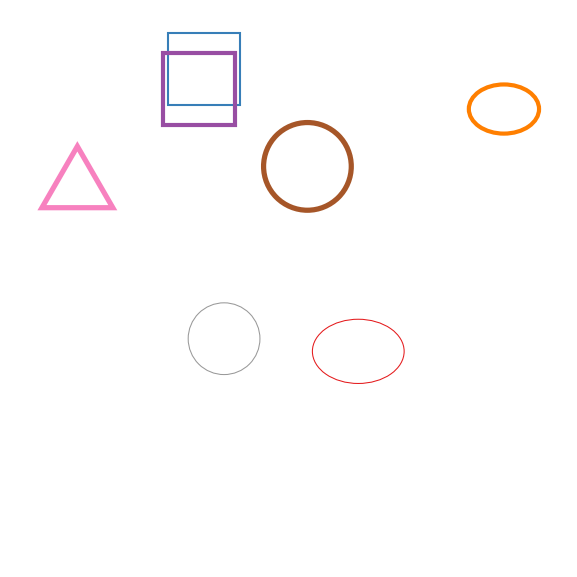[{"shape": "oval", "thickness": 0.5, "radius": 0.4, "center": [0.62, 0.391]}, {"shape": "square", "thickness": 1, "radius": 0.31, "center": [0.353, 0.88]}, {"shape": "square", "thickness": 2, "radius": 0.31, "center": [0.344, 0.845]}, {"shape": "oval", "thickness": 2, "radius": 0.3, "center": [0.873, 0.81]}, {"shape": "circle", "thickness": 2.5, "radius": 0.38, "center": [0.532, 0.711]}, {"shape": "triangle", "thickness": 2.5, "radius": 0.35, "center": [0.134, 0.675]}, {"shape": "circle", "thickness": 0.5, "radius": 0.31, "center": [0.388, 0.413]}]